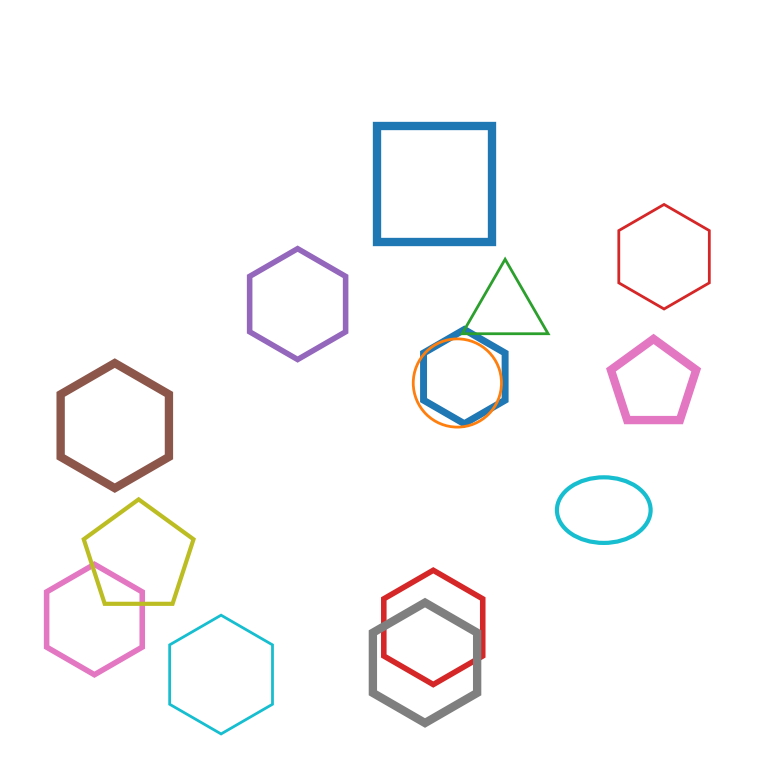[{"shape": "square", "thickness": 3, "radius": 0.38, "center": [0.564, 0.761]}, {"shape": "hexagon", "thickness": 2.5, "radius": 0.31, "center": [0.603, 0.511]}, {"shape": "circle", "thickness": 1, "radius": 0.29, "center": [0.594, 0.503]}, {"shape": "triangle", "thickness": 1, "radius": 0.32, "center": [0.656, 0.599]}, {"shape": "hexagon", "thickness": 1, "radius": 0.34, "center": [0.862, 0.667]}, {"shape": "hexagon", "thickness": 2, "radius": 0.37, "center": [0.563, 0.185]}, {"shape": "hexagon", "thickness": 2, "radius": 0.36, "center": [0.387, 0.605]}, {"shape": "hexagon", "thickness": 3, "radius": 0.41, "center": [0.149, 0.447]}, {"shape": "pentagon", "thickness": 3, "radius": 0.29, "center": [0.849, 0.502]}, {"shape": "hexagon", "thickness": 2, "radius": 0.36, "center": [0.123, 0.195]}, {"shape": "hexagon", "thickness": 3, "radius": 0.39, "center": [0.552, 0.139]}, {"shape": "pentagon", "thickness": 1.5, "radius": 0.37, "center": [0.18, 0.276]}, {"shape": "hexagon", "thickness": 1, "radius": 0.39, "center": [0.287, 0.124]}, {"shape": "oval", "thickness": 1.5, "radius": 0.3, "center": [0.784, 0.338]}]